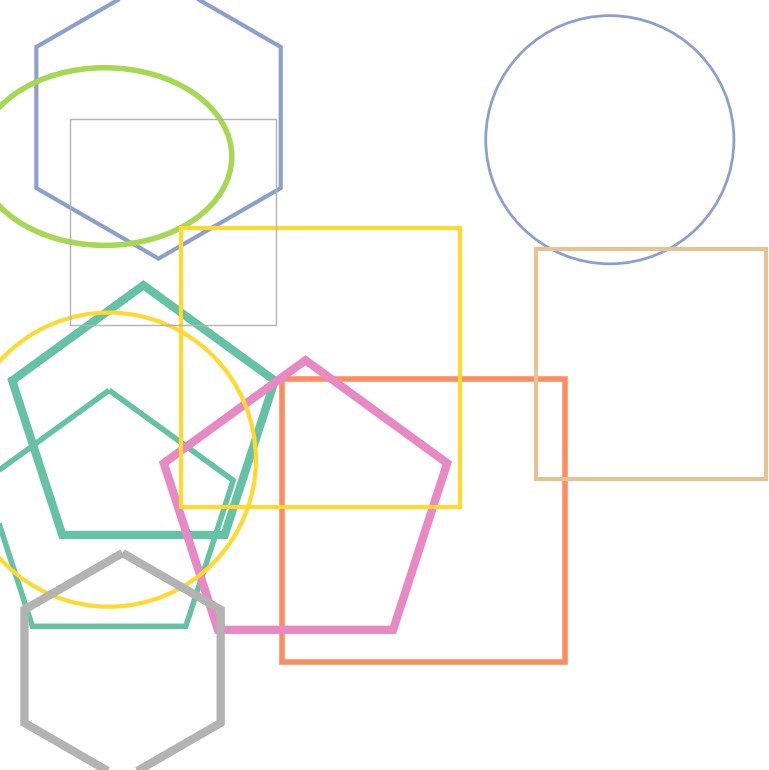[{"shape": "pentagon", "thickness": 2, "radius": 0.85, "center": [0.142, 0.324]}, {"shape": "pentagon", "thickness": 3, "radius": 0.9, "center": [0.186, 0.45]}, {"shape": "square", "thickness": 2, "radius": 0.92, "center": [0.55, 0.324]}, {"shape": "hexagon", "thickness": 1.5, "radius": 0.92, "center": [0.206, 0.847]}, {"shape": "circle", "thickness": 1, "radius": 0.81, "center": [0.792, 0.819]}, {"shape": "pentagon", "thickness": 3, "radius": 0.97, "center": [0.397, 0.339]}, {"shape": "oval", "thickness": 2, "radius": 0.82, "center": [0.136, 0.797]}, {"shape": "square", "thickness": 1.5, "radius": 0.9, "center": [0.416, 0.523]}, {"shape": "circle", "thickness": 1.5, "radius": 0.95, "center": [0.141, 0.403]}, {"shape": "square", "thickness": 1.5, "radius": 0.75, "center": [0.845, 0.527]}, {"shape": "hexagon", "thickness": 3, "radius": 0.74, "center": [0.159, 0.135]}, {"shape": "square", "thickness": 0.5, "radius": 0.67, "center": [0.225, 0.712]}]